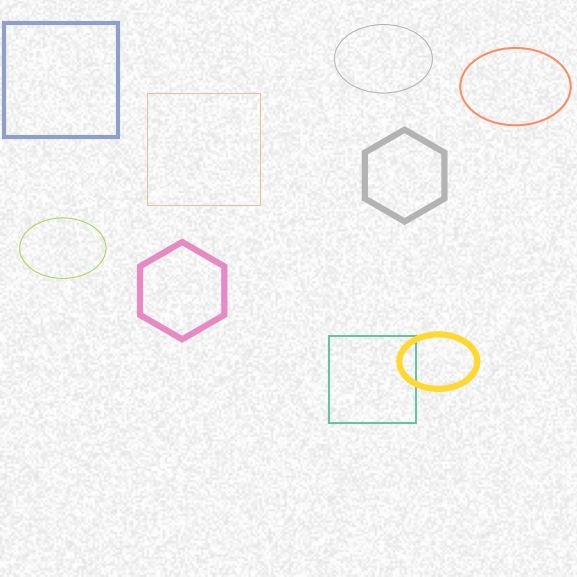[{"shape": "square", "thickness": 1, "radius": 0.38, "center": [0.645, 0.342]}, {"shape": "oval", "thickness": 1, "radius": 0.48, "center": [0.893, 0.849]}, {"shape": "square", "thickness": 2, "radius": 0.49, "center": [0.106, 0.861]}, {"shape": "hexagon", "thickness": 3, "radius": 0.42, "center": [0.315, 0.496]}, {"shape": "oval", "thickness": 0.5, "radius": 0.37, "center": [0.109, 0.569]}, {"shape": "oval", "thickness": 3, "radius": 0.34, "center": [0.759, 0.373]}, {"shape": "square", "thickness": 0.5, "radius": 0.49, "center": [0.353, 0.741]}, {"shape": "oval", "thickness": 0.5, "radius": 0.42, "center": [0.664, 0.897]}, {"shape": "hexagon", "thickness": 3, "radius": 0.4, "center": [0.701, 0.695]}]